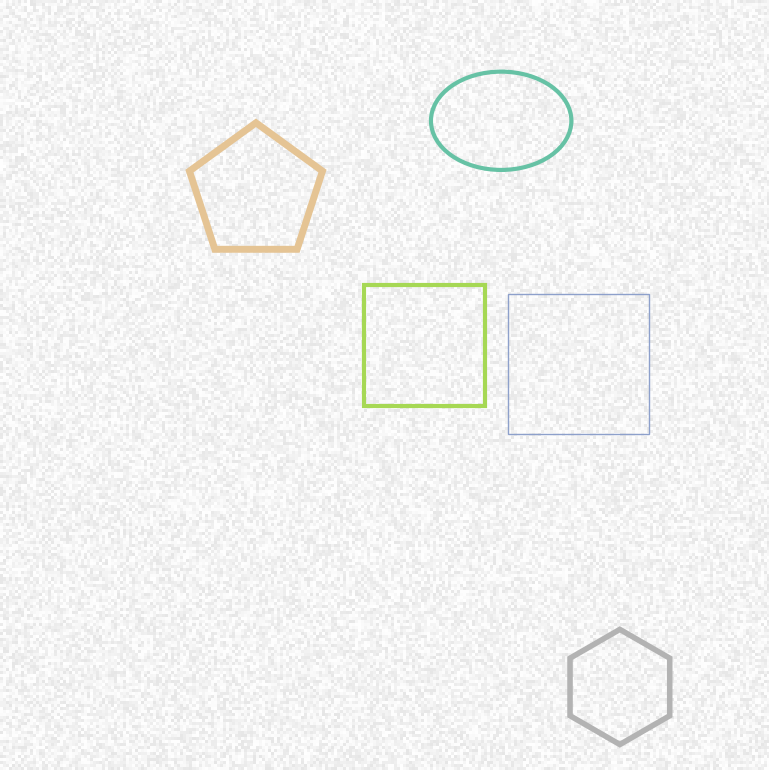[{"shape": "oval", "thickness": 1.5, "radius": 0.46, "center": [0.651, 0.843]}, {"shape": "square", "thickness": 0.5, "radius": 0.46, "center": [0.751, 0.528]}, {"shape": "square", "thickness": 1.5, "radius": 0.39, "center": [0.551, 0.551]}, {"shape": "pentagon", "thickness": 2.5, "radius": 0.45, "center": [0.332, 0.75]}, {"shape": "hexagon", "thickness": 2, "radius": 0.37, "center": [0.805, 0.108]}]